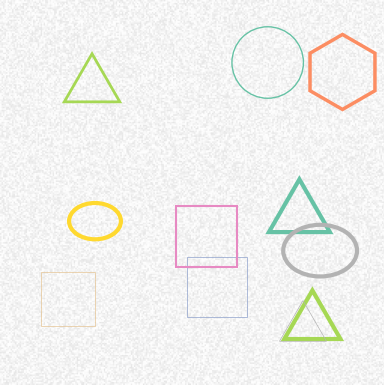[{"shape": "triangle", "thickness": 3, "radius": 0.46, "center": [0.778, 0.443]}, {"shape": "circle", "thickness": 1, "radius": 0.46, "center": [0.695, 0.838]}, {"shape": "hexagon", "thickness": 2.5, "radius": 0.49, "center": [0.89, 0.813]}, {"shape": "square", "thickness": 0.5, "radius": 0.39, "center": [0.563, 0.254]}, {"shape": "square", "thickness": 1.5, "radius": 0.4, "center": [0.535, 0.385]}, {"shape": "triangle", "thickness": 3, "radius": 0.42, "center": [0.811, 0.162]}, {"shape": "triangle", "thickness": 2, "radius": 0.42, "center": [0.239, 0.777]}, {"shape": "oval", "thickness": 3, "radius": 0.34, "center": [0.247, 0.426]}, {"shape": "square", "thickness": 0.5, "radius": 0.35, "center": [0.177, 0.223]}, {"shape": "oval", "thickness": 3, "radius": 0.48, "center": [0.832, 0.349]}, {"shape": "triangle", "thickness": 0.5, "radius": 0.35, "center": [0.787, 0.149]}]